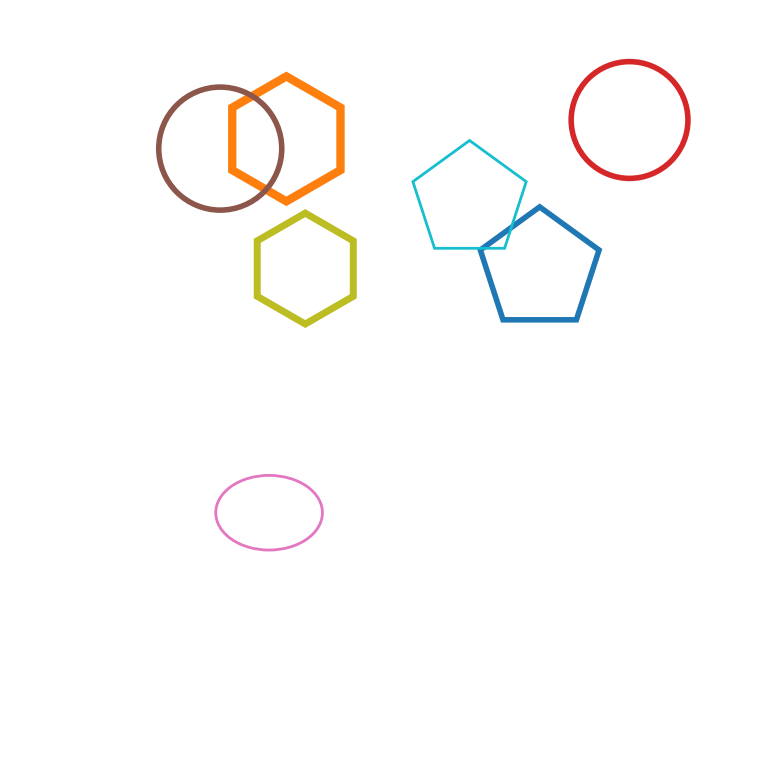[{"shape": "pentagon", "thickness": 2, "radius": 0.41, "center": [0.701, 0.65]}, {"shape": "hexagon", "thickness": 3, "radius": 0.41, "center": [0.372, 0.82]}, {"shape": "circle", "thickness": 2, "radius": 0.38, "center": [0.818, 0.844]}, {"shape": "circle", "thickness": 2, "radius": 0.4, "center": [0.286, 0.807]}, {"shape": "oval", "thickness": 1, "radius": 0.35, "center": [0.349, 0.334]}, {"shape": "hexagon", "thickness": 2.5, "radius": 0.36, "center": [0.396, 0.651]}, {"shape": "pentagon", "thickness": 1, "radius": 0.39, "center": [0.61, 0.74]}]